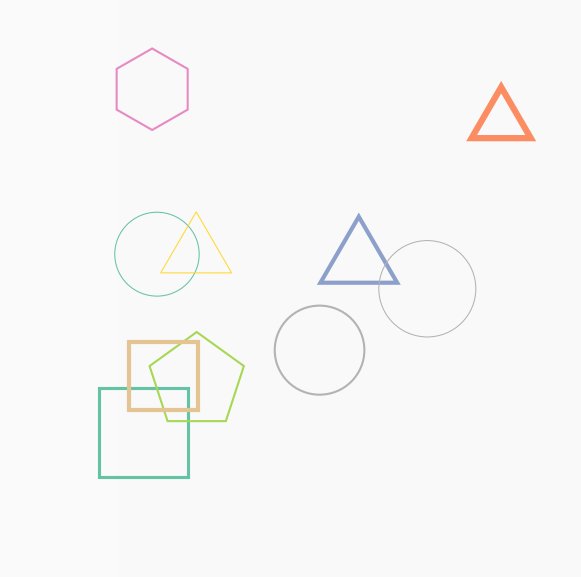[{"shape": "square", "thickness": 1.5, "radius": 0.38, "center": [0.246, 0.25]}, {"shape": "circle", "thickness": 0.5, "radius": 0.36, "center": [0.27, 0.559]}, {"shape": "triangle", "thickness": 3, "radius": 0.29, "center": [0.862, 0.789]}, {"shape": "triangle", "thickness": 2, "radius": 0.38, "center": [0.617, 0.548]}, {"shape": "hexagon", "thickness": 1, "radius": 0.35, "center": [0.262, 0.845]}, {"shape": "pentagon", "thickness": 1, "radius": 0.43, "center": [0.338, 0.339]}, {"shape": "triangle", "thickness": 0.5, "radius": 0.35, "center": [0.338, 0.562]}, {"shape": "square", "thickness": 2, "radius": 0.29, "center": [0.282, 0.348]}, {"shape": "circle", "thickness": 1, "radius": 0.39, "center": [0.55, 0.393]}, {"shape": "circle", "thickness": 0.5, "radius": 0.42, "center": [0.735, 0.499]}]